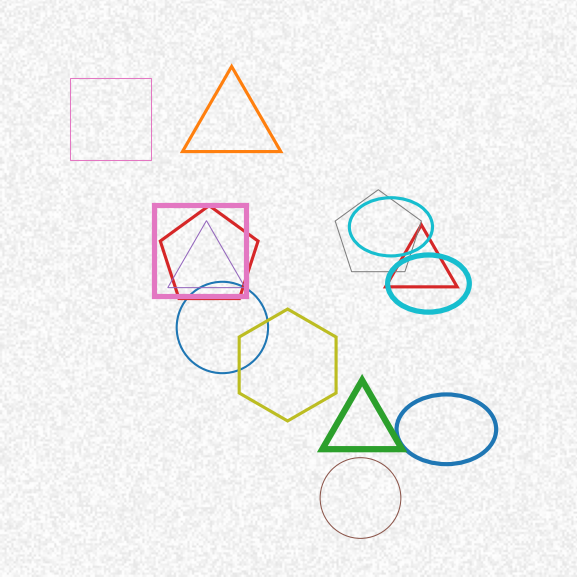[{"shape": "circle", "thickness": 1, "radius": 0.4, "center": [0.385, 0.432]}, {"shape": "oval", "thickness": 2, "radius": 0.43, "center": [0.773, 0.256]}, {"shape": "triangle", "thickness": 1.5, "radius": 0.49, "center": [0.401, 0.786]}, {"shape": "triangle", "thickness": 3, "radius": 0.4, "center": [0.627, 0.261]}, {"shape": "triangle", "thickness": 1.5, "radius": 0.36, "center": [0.73, 0.538]}, {"shape": "pentagon", "thickness": 1.5, "radius": 0.45, "center": [0.362, 0.554]}, {"shape": "triangle", "thickness": 0.5, "radius": 0.39, "center": [0.358, 0.54]}, {"shape": "circle", "thickness": 0.5, "radius": 0.35, "center": [0.624, 0.137]}, {"shape": "square", "thickness": 2.5, "radius": 0.39, "center": [0.346, 0.565]}, {"shape": "square", "thickness": 0.5, "radius": 0.35, "center": [0.191, 0.793]}, {"shape": "pentagon", "thickness": 0.5, "radius": 0.39, "center": [0.655, 0.592]}, {"shape": "hexagon", "thickness": 1.5, "radius": 0.48, "center": [0.498, 0.367]}, {"shape": "oval", "thickness": 1.5, "radius": 0.36, "center": [0.677, 0.606]}, {"shape": "oval", "thickness": 2.5, "radius": 0.35, "center": [0.742, 0.508]}]